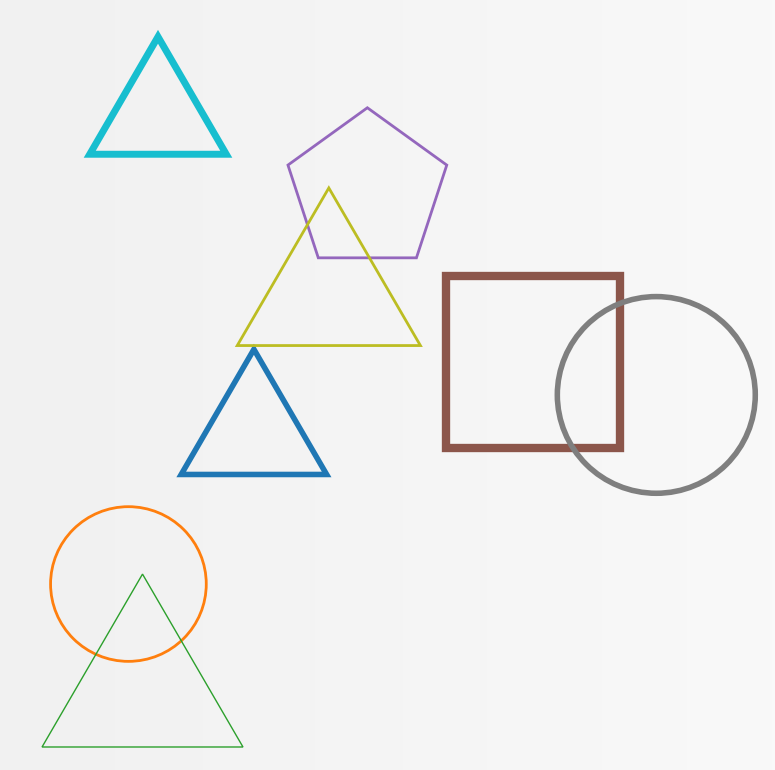[{"shape": "triangle", "thickness": 2, "radius": 0.54, "center": [0.328, 0.438]}, {"shape": "circle", "thickness": 1, "radius": 0.5, "center": [0.166, 0.242]}, {"shape": "triangle", "thickness": 0.5, "radius": 0.75, "center": [0.184, 0.105]}, {"shape": "pentagon", "thickness": 1, "radius": 0.54, "center": [0.474, 0.752]}, {"shape": "square", "thickness": 3, "radius": 0.56, "center": [0.688, 0.53]}, {"shape": "circle", "thickness": 2, "radius": 0.64, "center": [0.847, 0.487]}, {"shape": "triangle", "thickness": 1, "radius": 0.68, "center": [0.424, 0.619]}, {"shape": "triangle", "thickness": 2.5, "radius": 0.51, "center": [0.204, 0.851]}]